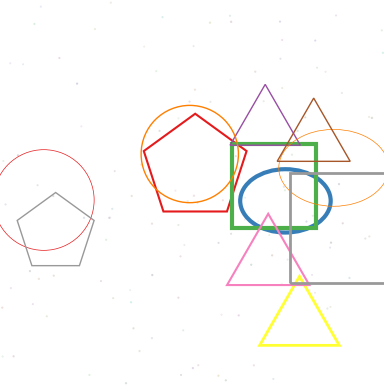[{"shape": "pentagon", "thickness": 1.5, "radius": 0.7, "center": [0.507, 0.564]}, {"shape": "circle", "thickness": 0.5, "radius": 0.65, "center": [0.114, 0.48]}, {"shape": "oval", "thickness": 3, "radius": 0.59, "center": [0.741, 0.478]}, {"shape": "square", "thickness": 3, "radius": 0.55, "center": [0.711, 0.516]}, {"shape": "triangle", "thickness": 1, "radius": 0.53, "center": [0.689, 0.675]}, {"shape": "oval", "thickness": 0.5, "radius": 0.71, "center": [0.867, 0.564]}, {"shape": "circle", "thickness": 1, "radius": 0.63, "center": [0.493, 0.6]}, {"shape": "triangle", "thickness": 2, "radius": 0.6, "center": [0.778, 0.163]}, {"shape": "triangle", "thickness": 1, "radius": 0.55, "center": [0.815, 0.636]}, {"shape": "triangle", "thickness": 1.5, "radius": 0.62, "center": [0.697, 0.321]}, {"shape": "square", "thickness": 2, "radius": 0.71, "center": [0.897, 0.408]}, {"shape": "pentagon", "thickness": 1, "radius": 0.53, "center": [0.145, 0.395]}]